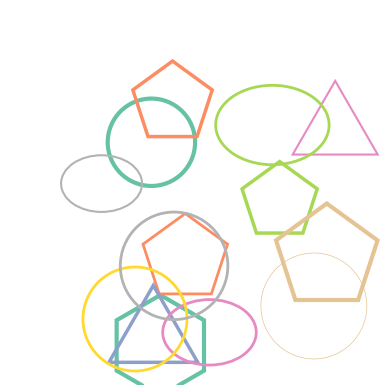[{"shape": "hexagon", "thickness": 3, "radius": 0.66, "center": [0.416, 0.103]}, {"shape": "circle", "thickness": 3, "radius": 0.57, "center": [0.393, 0.63]}, {"shape": "pentagon", "thickness": 2.5, "radius": 0.54, "center": [0.448, 0.733]}, {"shape": "pentagon", "thickness": 2, "radius": 0.58, "center": [0.481, 0.33]}, {"shape": "triangle", "thickness": 2.5, "radius": 0.67, "center": [0.398, 0.125]}, {"shape": "triangle", "thickness": 1.5, "radius": 0.64, "center": [0.871, 0.662]}, {"shape": "oval", "thickness": 2, "radius": 0.61, "center": [0.544, 0.137]}, {"shape": "oval", "thickness": 2, "radius": 0.74, "center": [0.708, 0.675]}, {"shape": "pentagon", "thickness": 2.5, "radius": 0.51, "center": [0.726, 0.478]}, {"shape": "circle", "thickness": 2, "radius": 0.68, "center": [0.351, 0.171]}, {"shape": "pentagon", "thickness": 3, "radius": 0.69, "center": [0.849, 0.333]}, {"shape": "circle", "thickness": 0.5, "radius": 0.69, "center": [0.815, 0.205]}, {"shape": "oval", "thickness": 1.5, "radius": 0.53, "center": [0.264, 0.523]}, {"shape": "circle", "thickness": 2, "radius": 0.7, "center": [0.452, 0.31]}]